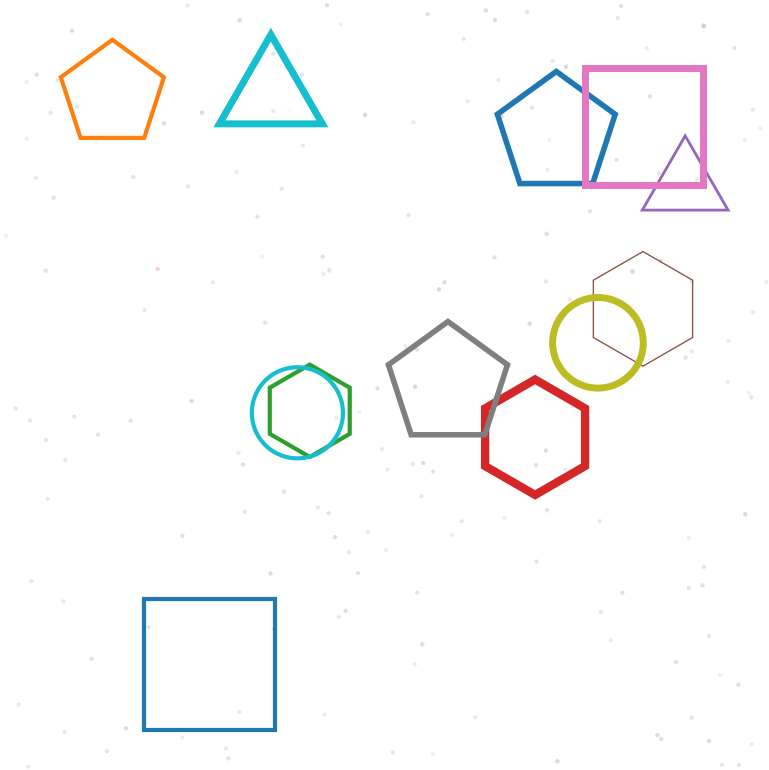[{"shape": "square", "thickness": 1.5, "radius": 0.42, "center": [0.273, 0.137]}, {"shape": "pentagon", "thickness": 2, "radius": 0.4, "center": [0.722, 0.827]}, {"shape": "pentagon", "thickness": 1.5, "radius": 0.35, "center": [0.146, 0.878]}, {"shape": "hexagon", "thickness": 1.5, "radius": 0.3, "center": [0.402, 0.467]}, {"shape": "hexagon", "thickness": 3, "radius": 0.37, "center": [0.695, 0.432]}, {"shape": "triangle", "thickness": 1, "radius": 0.32, "center": [0.89, 0.759]}, {"shape": "hexagon", "thickness": 0.5, "radius": 0.37, "center": [0.835, 0.599]}, {"shape": "square", "thickness": 2.5, "radius": 0.38, "center": [0.836, 0.836]}, {"shape": "pentagon", "thickness": 2, "radius": 0.41, "center": [0.582, 0.501]}, {"shape": "circle", "thickness": 2.5, "radius": 0.29, "center": [0.777, 0.555]}, {"shape": "triangle", "thickness": 2.5, "radius": 0.39, "center": [0.352, 0.878]}, {"shape": "circle", "thickness": 1.5, "radius": 0.3, "center": [0.386, 0.464]}]